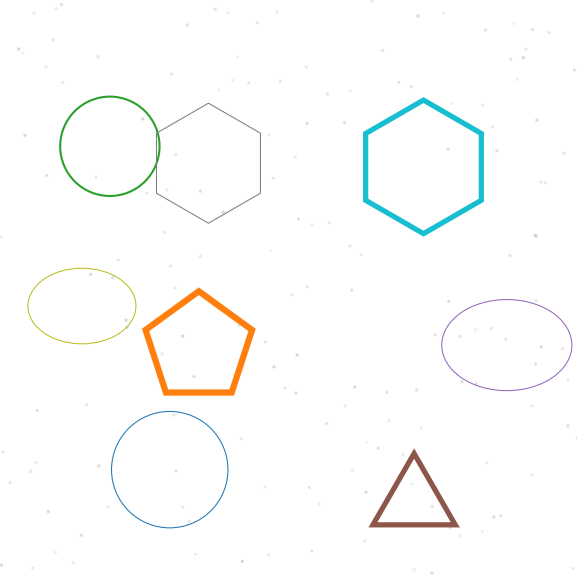[{"shape": "circle", "thickness": 0.5, "radius": 0.5, "center": [0.294, 0.186]}, {"shape": "pentagon", "thickness": 3, "radius": 0.48, "center": [0.344, 0.398]}, {"shape": "circle", "thickness": 1, "radius": 0.43, "center": [0.19, 0.746]}, {"shape": "oval", "thickness": 0.5, "radius": 0.56, "center": [0.878, 0.402]}, {"shape": "triangle", "thickness": 2.5, "radius": 0.41, "center": [0.717, 0.131]}, {"shape": "hexagon", "thickness": 0.5, "radius": 0.52, "center": [0.361, 0.717]}, {"shape": "oval", "thickness": 0.5, "radius": 0.47, "center": [0.142, 0.469]}, {"shape": "hexagon", "thickness": 2.5, "radius": 0.58, "center": [0.733, 0.71]}]